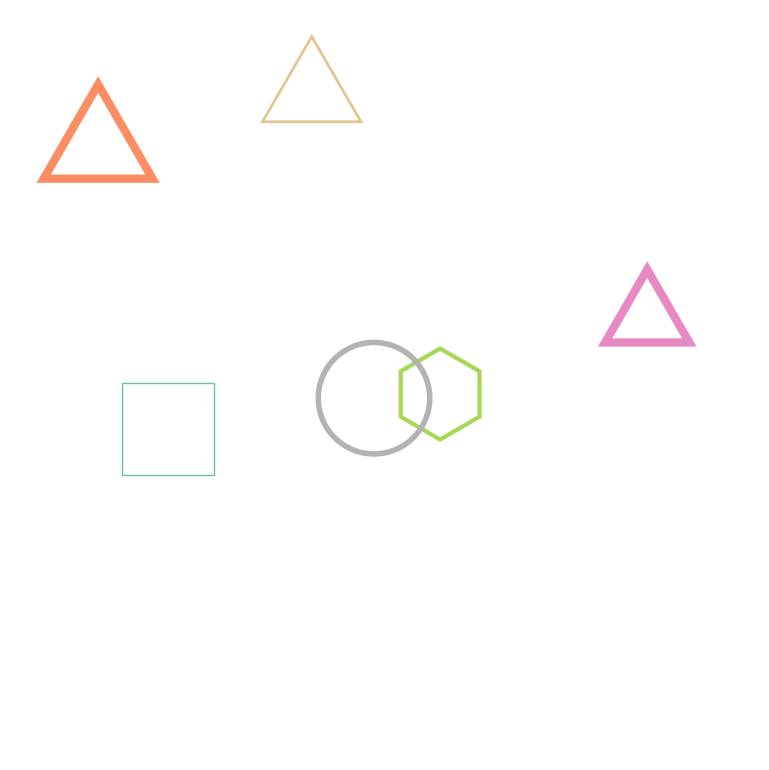[{"shape": "square", "thickness": 0.5, "radius": 0.3, "center": [0.218, 0.443]}, {"shape": "triangle", "thickness": 3, "radius": 0.41, "center": [0.127, 0.809]}, {"shape": "triangle", "thickness": 3, "radius": 0.32, "center": [0.841, 0.587]}, {"shape": "hexagon", "thickness": 1.5, "radius": 0.3, "center": [0.572, 0.488]}, {"shape": "triangle", "thickness": 1, "radius": 0.37, "center": [0.405, 0.879]}, {"shape": "circle", "thickness": 2, "radius": 0.36, "center": [0.486, 0.483]}]